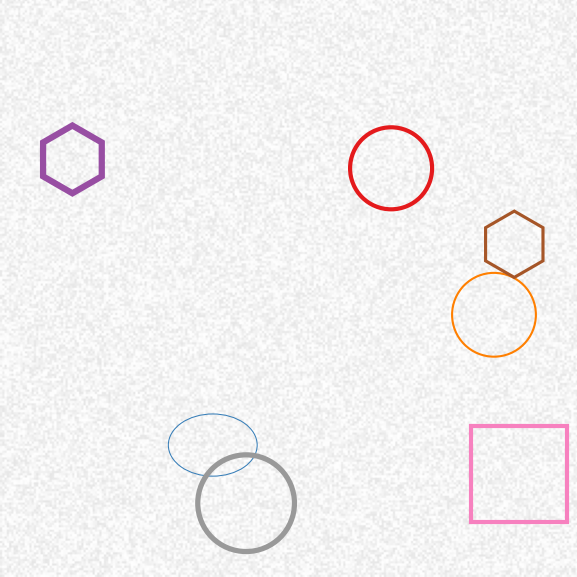[{"shape": "circle", "thickness": 2, "radius": 0.36, "center": [0.677, 0.708]}, {"shape": "oval", "thickness": 0.5, "radius": 0.38, "center": [0.368, 0.228]}, {"shape": "hexagon", "thickness": 3, "radius": 0.29, "center": [0.125, 0.723]}, {"shape": "circle", "thickness": 1, "radius": 0.36, "center": [0.855, 0.454]}, {"shape": "hexagon", "thickness": 1.5, "radius": 0.29, "center": [0.891, 0.576]}, {"shape": "square", "thickness": 2, "radius": 0.42, "center": [0.899, 0.178]}, {"shape": "circle", "thickness": 2.5, "radius": 0.42, "center": [0.426, 0.128]}]